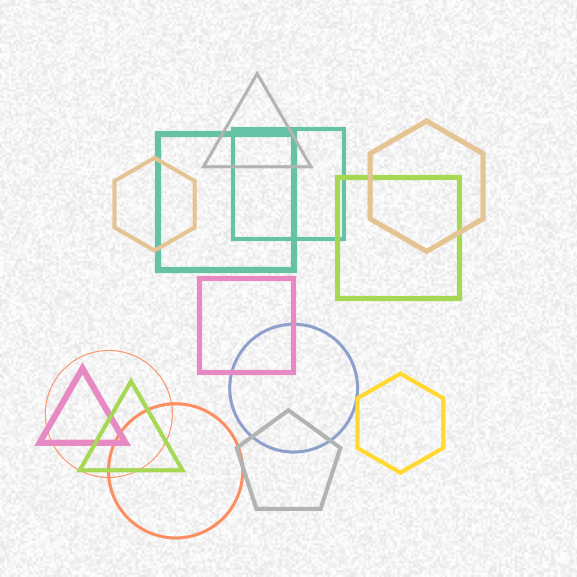[{"shape": "square", "thickness": 2, "radius": 0.48, "center": [0.5, 0.681]}, {"shape": "square", "thickness": 3, "radius": 0.59, "center": [0.391, 0.649]}, {"shape": "circle", "thickness": 0.5, "radius": 0.55, "center": [0.188, 0.282]}, {"shape": "circle", "thickness": 1.5, "radius": 0.58, "center": [0.304, 0.184]}, {"shape": "circle", "thickness": 1.5, "radius": 0.55, "center": [0.508, 0.327]}, {"shape": "triangle", "thickness": 3, "radius": 0.43, "center": [0.143, 0.275]}, {"shape": "square", "thickness": 2.5, "radius": 0.41, "center": [0.427, 0.436]}, {"shape": "square", "thickness": 2.5, "radius": 0.53, "center": [0.689, 0.588]}, {"shape": "triangle", "thickness": 2, "radius": 0.51, "center": [0.227, 0.236]}, {"shape": "hexagon", "thickness": 2, "radius": 0.43, "center": [0.693, 0.266]}, {"shape": "hexagon", "thickness": 2.5, "radius": 0.56, "center": [0.739, 0.677]}, {"shape": "hexagon", "thickness": 2, "radius": 0.4, "center": [0.268, 0.646]}, {"shape": "pentagon", "thickness": 2, "radius": 0.47, "center": [0.5, 0.194]}, {"shape": "triangle", "thickness": 1.5, "radius": 0.54, "center": [0.445, 0.764]}]